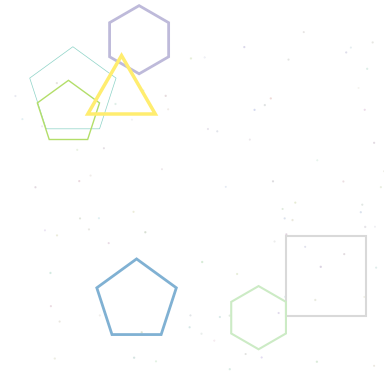[{"shape": "pentagon", "thickness": 0.5, "radius": 0.59, "center": [0.189, 0.761]}, {"shape": "hexagon", "thickness": 2, "radius": 0.44, "center": [0.361, 0.897]}, {"shape": "pentagon", "thickness": 2, "radius": 0.54, "center": [0.355, 0.219]}, {"shape": "pentagon", "thickness": 1, "radius": 0.42, "center": [0.178, 0.706]}, {"shape": "square", "thickness": 1.5, "radius": 0.52, "center": [0.847, 0.282]}, {"shape": "hexagon", "thickness": 1.5, "radius": 0.41, "center": [0.672, 0.175]}, {"shape": "triangle", "thickness": 2.5, "radius": 0.51, "center": [0.316, 0.755]}]